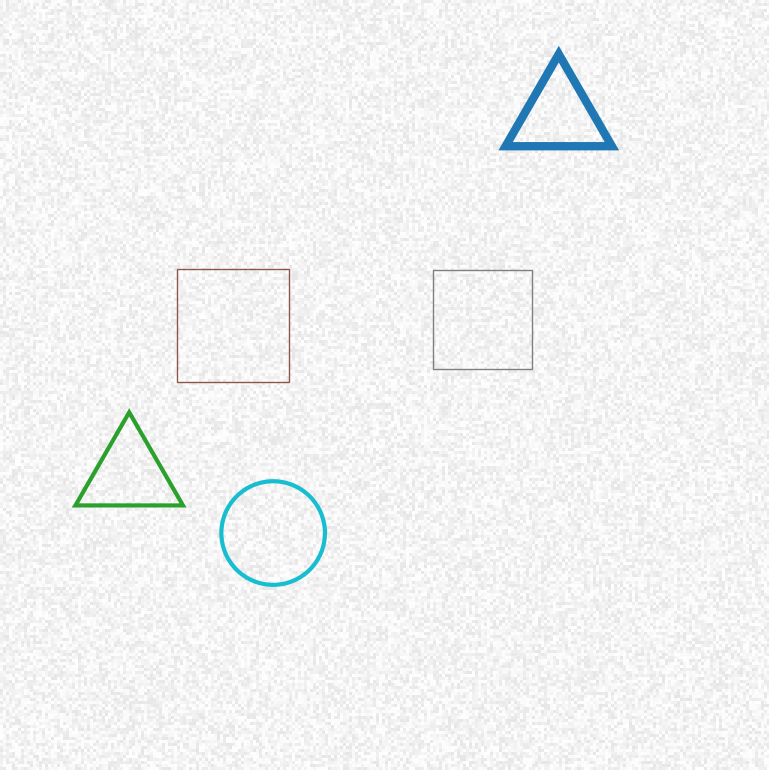[{"shape": "triangle", "thickness": 3, "radius": 0.4, "center": [0.726, 0.85]}, {"shape": "triangle", "thickness": 1.5, "radius": 0.4, "center": [0.168, 0.384]}, {"shape": "square", "thickness": 0.5, "radius": 0.37, "center": [0.303, 0.577]}, {"shape": "square", "thickness": 0.5, "radius": 0.32, "center": [0.627, 0.585]}, {"shape": "circle", "thickness": 1.5, "radius": 0.34, "center": [0.355, 0.308]}]